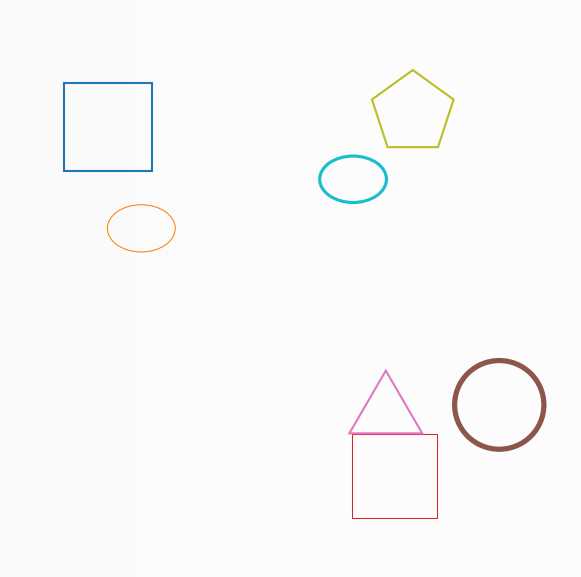[{"shape": "square", "thickness": 1, "radius": 0.38, "center": [0.186, 0.779]}, {"shape": "oval", "thickness": 0.5, "radius": 0.29, "center": [0.243, 0.604]}, {"shape": "square", "thickness": 0.5, "radius": 0.36, "center": [0.678, 0.175]}, {"shape": "circle", "thickness": 2.5, "radius": 0.38, "center": [0.859, 0.298]}, {"shape": "triangle", "thickness": 1, "radius": 0.36, "center": [0.664, 0.285]}, {"shape": "pentagon", "thickness": 1, "radius": 0.37, "center": [0.71, 0.804]}, {"shape": "oval", "thickness": 1.5, "radius": 0.29, "center": [0.607, 0.689]}]